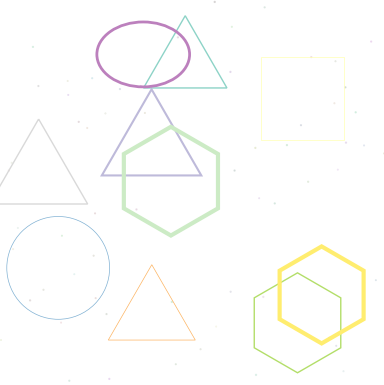[{"shape": "triangle", "thickness": 1, "radius": 0.63, "center": [0.481, 0.834]}, {"shape": "square", "thickness": 0.5, "radius": 0.54, "center": [0.786, 0.744]}, {"shape": "triangle", "thickness": 1.5, "radius": 0.75, "center": [0.394, 0.619]}, {"shape": "circle", "thickness": 0.5, "radius": 0.67, "center": [0.151, 0.304]}, {"shape": "triangle", "thickness": 0.5, "radius": 0.65, "center": [0.394, 0.182]}, {"shape": "hexagon", "thickness": 1, "radius": 0.65, "center": [0.773, 0.162]}, {"shape": "triangle", "thickness": 1, "radius": 0.74, "center": [0.1, 0.544]}, {"shape": "oval", "thickness": 2, "radius": 0.6, "center": [0.372, 0.859]}, {"shape": "hexagon", "thickness": 3, "radius": 0.71, "center": [0.444, 0.529]}, {"shape": "hexagon", "thickness": 3, "radius": 0.63, "center": [0.835, 0.234]}]